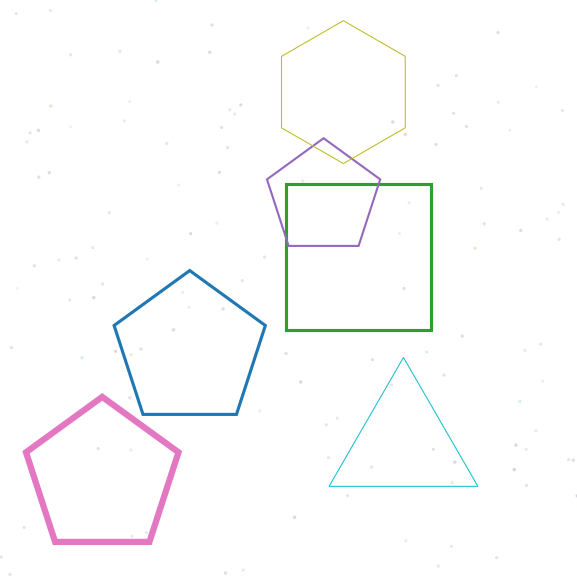[{"shape": "pentagon", "thickness": 1.5, "radius": 0.69, "center": [0.329, 0.393]}, {"shape": "square", "thickness": 1.5, "radius": 0.63, "center": [0.62, 0.554]}, {"shape": "pentagon", "thickness": 1, "radius": 0.52, "center": [0.56, 0.657]}, {"shape": "pentagon", "thickness": 3, "radius": 0.69, "center": [0.177, 0.173]}, {"shape": "hexagon", "thickness": 0.5, "radius": 0.62, "center": [0.595, 0.84]}, {"shape": "triangle", "thickness": 0.5, "radius": 0.74, "center": [0.699, 0.231]}]